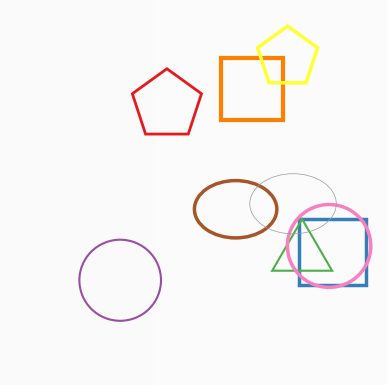[{"shape": "pentagon", "thickness": 2, "radius": 0.47, "center": [0.431, 0.728]}, {"shape": "square", "thickness": 2.5, "radius": 0.43, "center": [0.858, 0.345]}, {"shape": "triangle", "thickness": 1.5, "radius": 0.45, "center": [0.78, 0.341]}, {"shape": "circle", "thickness": 1.5, "radius": 0.53, "center": [0.31, 0.272]}, {"shape": "square", "thickness": 3, "radius": 0.4, "center": [0.651, 0.769]}, {"shape": "pentagon", "thickness": 2.5, "radius": 0.41, "center": [0.742, 0.851]}, {"shape": "oval", "thickness": 2.5, "radius": 0.53, "center": [0.608, 0.457]}, {"shape": "circle", "thickness": 2.5, "radius": 0.54, "center": [0.849, 0.361]}, {"shape": "oval", "thickness": 0.5, "radius": 0.56, "center": [0.756, 0.471]}]